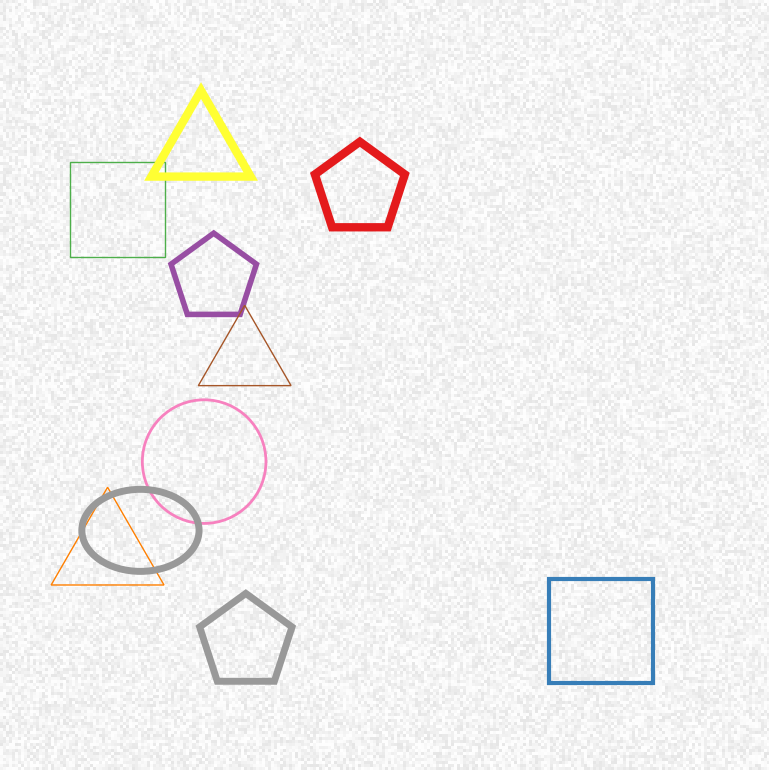[{"shape": "pentagon", "thickness": 3, "radius": 0.31, "center": [0.467, 0.755]}, {"shape": "square", "thickness": 1.5, "radius": 0.34, "center": [0.78, 0.181]}, {"shape": "square", "thickness": 0.5, "radius": 0.31, "center": [0.153, 0.728]}, {"shape": "pentagon", "thickness": 2, "radius": 0.29, "center": [0.278, 0.639]}, {"shape": "triangle", "thickness": 0.5, "radius": 0.42, "center": [0.14, 0.283]}, {"shape": "triangle", "thickness": 3, "radius": 0.37, "center": [0.261, 0.808]}, {"shape": "triangle", "thickness": 0.5, "radius": 0.35, "center": [0.318, 0.534]}, {"shape": "circle", "thickness": 1, "radius": 0.4, "center": [0.265, 0.401]}, {"shape": "oval", "thickness": 2.5, "radius": 0.38, "center": [0.182, 0.311]}, {"shape": "pentagon", "thickness": 2.5, "radius": 0.32, "center": [0.319, 0.166]}]